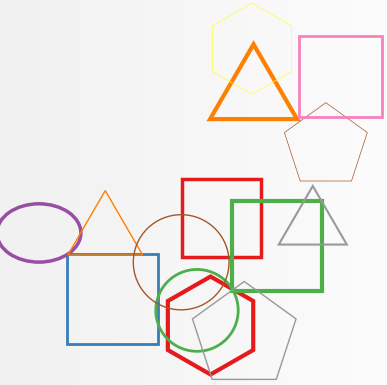[{"shape": "hexagon", "thickness": 3, "radius": 0.64, "center": [0.543, 0.155]}, {"shape": "square", "thickness": 2.5, "radius": 0.51, "center": [0.572, 0.434]}, {"shape": "square", "thickness": 2, "radius": 0.58, "center": [0.291, 0.224]}, {"shape": "square", "thickness": 3, "radius": 0.58, "center": [0.714, 0.361]}, {"shape": "circle", "thickness": 2, "radius": 0.53, "center": [0.508, 0.194]}, {"shape": "oval", "thickness": 2.5, "radius": 0.54, "center": [0.101, 0.395]}, {"shape": "triangle", "thickness": 3, "radius": 0.65, "center": [0.654, 0.755]}, {"shape": "triangle", "thickness": 1, "radius": 0.56, "center": [0.272, 0.393]}, {"shape": "hexagon", "thickness": 0.5, "radius": 0.59, "center": [0.65, 0.874]}, {"shape": "pentagon", "thickness": 0.5, "radius": 0.56, "center": [0.841, 0.621]}, {"shape": "circle", "thickness": 1, "radius": 0.62, "center": [0.468, 0.319]}, {"shape": "square", "thickness": 2, "radius": 0.53, "center": [0.879, 0.801]}, {"shape": "triangle", "thickness": 1.5, "radius": 0.51, "center": [0.807, 0.415]}, {"shape": "pentagon", "thickness": 1, "radius": 0.7, "center": [0.63, 0.128]}]